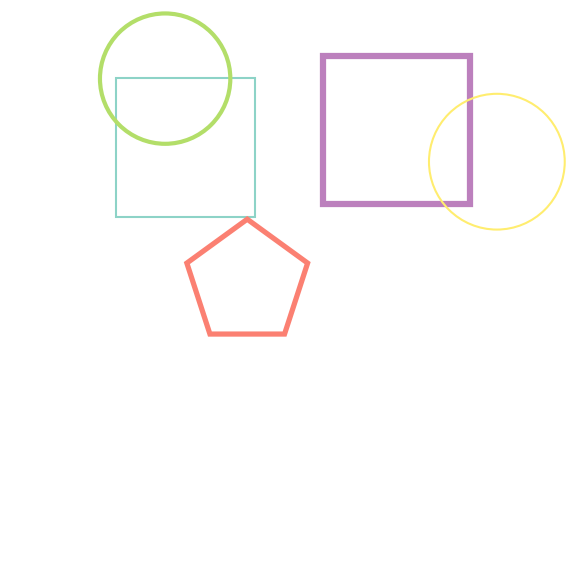[{"shape": "square", "thickness": 1, "radius": 0.6, "center": [0.321, 0.744]}, {"shape": "pentagon", "thickness": 2.5, "radius": 0.55, "center": [0.428, 0.51]}, {"shape": "circle", "thickness": 2, "radius": 0.56, "center": [0.286, 0.863]}, {"shape": "square", "thickness": 3, "radius": 0.64, "center": [0.687, 0.774]}, {"shape": "circle", "thickness": 1, "radius": 0.59, "center": [0.86, 0.719]}]